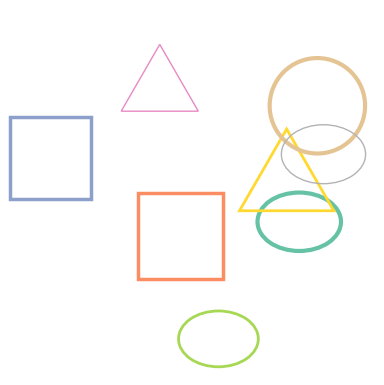[{"shape": "oval", "thickness": 3, "radius": 0.54, "center": [0.777, 0.424]}, {"shape": "square", "thickness": 2.5, "radius": 0.55, "center": [0.468, 0.387]}, {"shape": "square", "thickness": 2.5, "radius": 0.53, "center": [0.131, 0.589]}, {"shape": "triangle", "thickness": 1, "radius": 0.58, "center": [0.415, 0.769]}, {"shape": "oval", "thickness": 2, "radius": 0.52, "center": [0.567, 0.12]}, {"shape": "triangle", "thickness": 2, "radius": 0.71, "center": [0.745, 0.523]}, {"shape": "circle", "thickness": 3, "radius": 0.62, "center": [0.824, 0.725]}, {"shape": "oval", "thickness": 1, "radius": 0.55, "center": [0.84, 0.599]}]